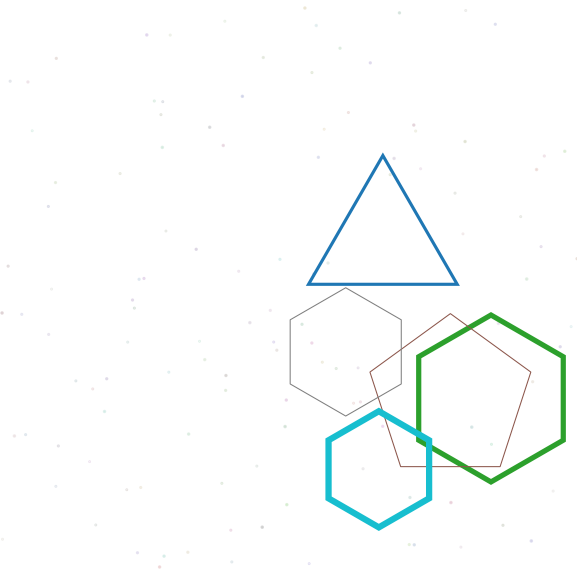[{"shape": "triangle", "thickness": 1.5, "radius": 0.74, "center": [0.663, 0.581]}, {"shape": "hexagon", "thickness": 2.5, "radius": 0.72, "center": [0.85, 0.309]}, {"shape": "pentagon", "thickness": 0.5, "radius": 0.73, "center": [0.78, 0.31]}, {"shape": "hexagon", "thickness": 0.5, "radius": 0.56, "center": [0.599, 0.39]}, {"shape": "hexagon", "thickness": 3, "radius": 0.5, "center": [0.656, 0.186]}]